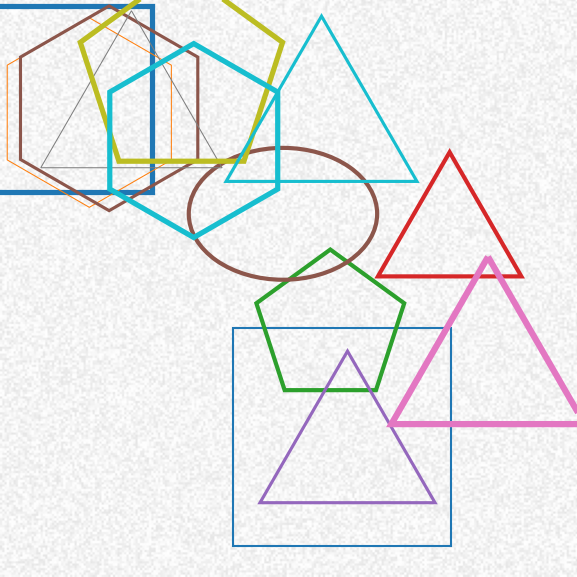[{"shape": "square", "thickness": 2.5, "radius": 0.8, "center": [0.102, 0.828]}, {"shape": "square", "thickness": 1, "radius": 0.94, "center": [0.592, 0.243]}, {"shape": "hexagon", "thickness": 0.5, "radius": 0.82, "center": [0.155, 0.804]}, {"shape": "pentagon", "thickness": 2, "radius": 0.67, "center": [0.572, 0.432]}, {"shape": "triangle", "thickness": 2, "radius": 0.72, "center": [0.779, 0.592]}, {"shape": "triangle", "thickness": 1.5, "radius": 0.87, "center": [0.602, 0.216]}, {"shape": "hexagon", "thickness": 1.5, "radius": 0.89, "center": [0.189, 0.812]}, {"shape": "oval", "thickness": 2, "radius": 0.82, "center": [0.49, 0.629]}, {"shape": "triangle", "thickness": 3, "radius": 0.97, "center": [0.845, 0.361]}, {"shape": "triangle", "thickness": 0.5, "radius": 0.91, "center": [0.228, 0.799]}, {"shape": "pentagon", "thickness": 2.5, "radius": 0.92, "center": [0.314, 0.869]}, {"shape": "triangle", "thickness": 1.5, "radius": 0.95, "center": [0.557, 0.78]}, {"shape": "hexagon", "thickness": 2.5, "radius": 0.84, "center": [0.335, 0.756]}]